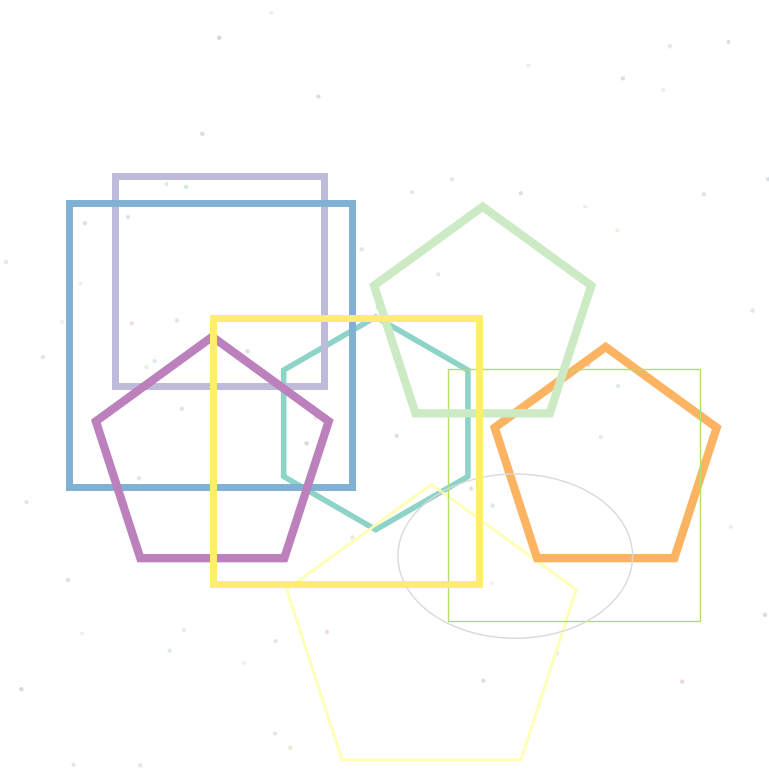[{"shape": "hexagon", "thickness": 2, "radius": 0.69, "center": [0.488, 0.45]}, {"shape": "pentagon", "thickness": 1, "radius": 0.99, "center": [0.56, 0.173]}, {"shape": "square", "thickness": 2.5, "radius": 0.68, "center": [0.285, 0.635]}, {"shape": "square", "thickness": 2.5, "radius": 0.92, "center": [0.273, 0.552]}, {"shape": "pentagon", "thickness": 3, "radius": 0.76, "center": [0.787, 0.398]}, {"shape": "square", "thickness": 0.5, "radius": 0.82, "center": [0.746, 0.357]}, {"shape": "oval", "thickness": 0.5, "radius": 0.76, "center": [0.669, 0.278]}, {"shape": "pentagon", "thickness": 3, "radius": 0.79, "center": [0.276, 0.404]}, {"shape": "pentagon", "thickness": 3, "radius": 0.74, "center": [0.627, 0.583]}, {"shape": "square", "thickness": 2.5, "radius": 0.86, "center": [0.45, 0.414]}]